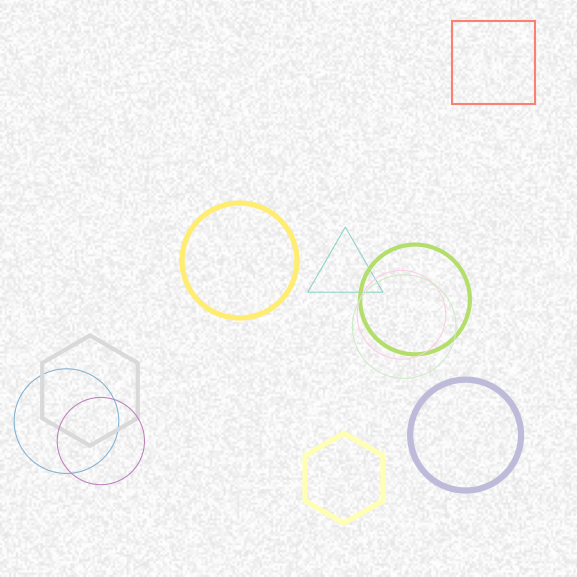[{"shape": "triangle", "thickness": 0.5, "radius": 0.38, "center": [0.598, 0.531]}, {"shape": "hexagon", "thickness": 2.5, "radius": 0.39, "center": [0.596, 0.171]}, {"shape": "circle", "thickness": 3, "radius": 0.48, "center": [0.806, 0.246]}, {"shape": "square", "thickness": 1, "radius": 0.36, "center": [0.855, 0.891]}, {"shape": "circle", "thickness": 0.5, "radius": 0.45, "center": [0.115, 0.27]}, {"shape": "circle", "thickness": 2, "radius": 0.48, "center": [0.719, 0.481]}, {"shape": "circle", "thickness": 0.5, "radius": 0.38, "center": [0.695, 0.454]}, {"shape": "hexagon", "thickness": 2, "radius": 0.48, "center": [0.156, 0.323]}, {"shape": "circle", "thickness": 0.5, "radius": 0.38, "center": [0.175, 0.235]}, {"shape": "circle", "thickness": 0.5, "radius": 0.45, "center": [0.7, 0.434]}, {"shape": "circle", "thickness": 2.5, "radius": 0.5, "center": [0.415, 0.548]}]